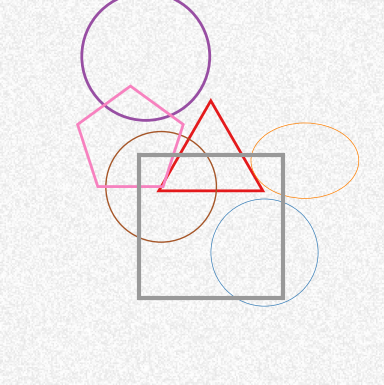[{"shape": "triangle", "thickness": 2, "radius": 0.78, "center": [0.548, 0.582]}, {"shape": "circle", "thickness": 0.5, "radius": 0.7, "center": [0.687, 0.344]}, {"shape": "circle", "thickness": 2, "radius": 0.83, "center": [0.379, 0.854]}, {"shape": "oval", "thickness": 0.5, "radius": 0.7, "center": [0.792, 0.583]}, {"shape": "circle", "thickness": 1, "radius": 0.72, "center": [0.419, 0.515]}, {"shape": "pentagon", "thickness": 2, "radius": 0.72, "center": [0.339, 0.632]}, {"shape": "square", "thickness": 3, "radius": 0.93, "center": [0.548, 0.413]}]